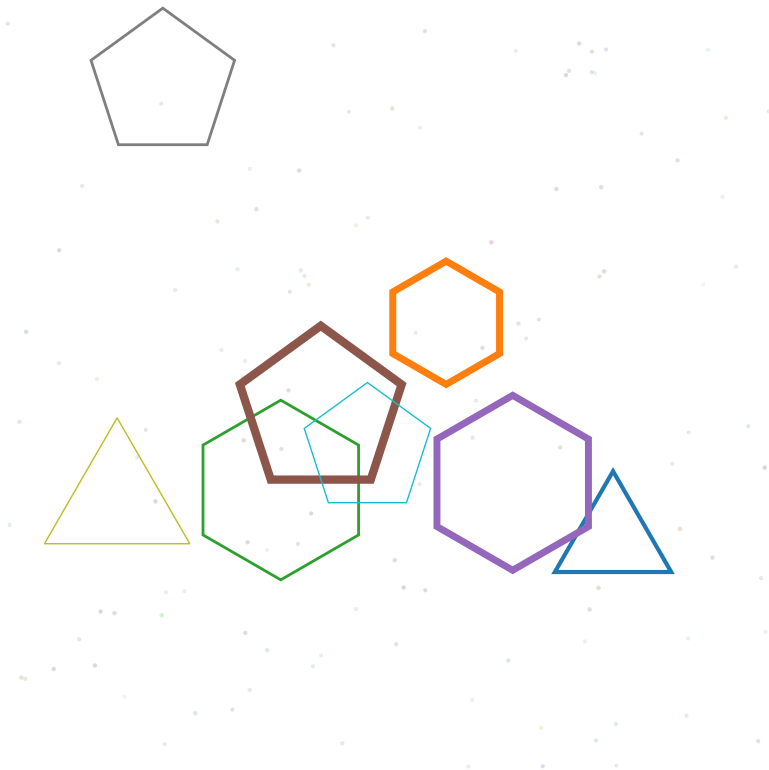[{"shape": "triangle", "thickness": 1.5, "radius": 0.44, "center": [0.796, 0.301]}, {"shape": "hexagon", "thickness": 2.5, "radius": 0.4, "center": [0.579, 0.581]}, {"shape": "hexagon", "thickness": 1, "radius": 0.58, "center": [0.365, 0.364]}, {"shape": "hexagon", "thickness": 2.5, "radius": 0.57, "center": [0.666, 0.373]}, {"shape": "pentagon", "thickness": 3, "radius": 0.55, "center": [0.417, 0.466]}, {"shape": "pentagon", "thickness": 1, "radius": 0.49, "center": [0.211, 0.891]}, {"shape": "triangle", "thickness": 0.5, "radius": 0.54, "center": [0.152, 0.348]}, {"shape": "pentagon", "thickness": 0.5, "radius": 0.43, "center": [0.477, 0.417]}]